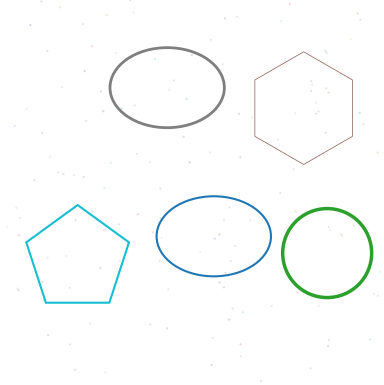[{"shape": "oval", "thickness": 1.5, "radius": 0.74, "center": [0.555, 0.386]}, {"shape": "circle", "thickness": 2.5, "radius": 0.58, "center": [0.85, 0.343]}, {"shape": "hexagon", "thickness": 0.5, "radius": 0.73, "center": [0.789, 0.719]}, {"shape": "oval", "thickness": 2, "radius": 0.74, "center": [0.434, 0.772]}, {"shape": "pentagon", "thickness": 1.5, "radius": 0.7, "center": [0.202, 0.327]}]